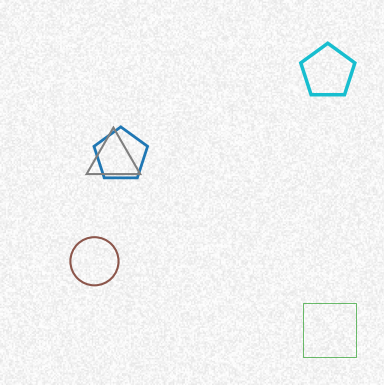[{"shape": "pentagon", "thickness": 2, "radius": 0.37, "center": [0.314, 0.597]}, {"shape": "square", "thickness": 0.5, "radius": 0.35, "center": [0.856, 0.142]}, {"shape": "circle", "thickness": 1.5, "radius": 0.31, "center": [0.245, 0.321]}, {"shape": "triangle", "thickness": 1.5, "radius": 0.4, "center": [0.295, 0.588]}, {"shape": "pentagon", "thickness": 2.5, "radius": 0.37, "center": [0.851, 0.814]}]